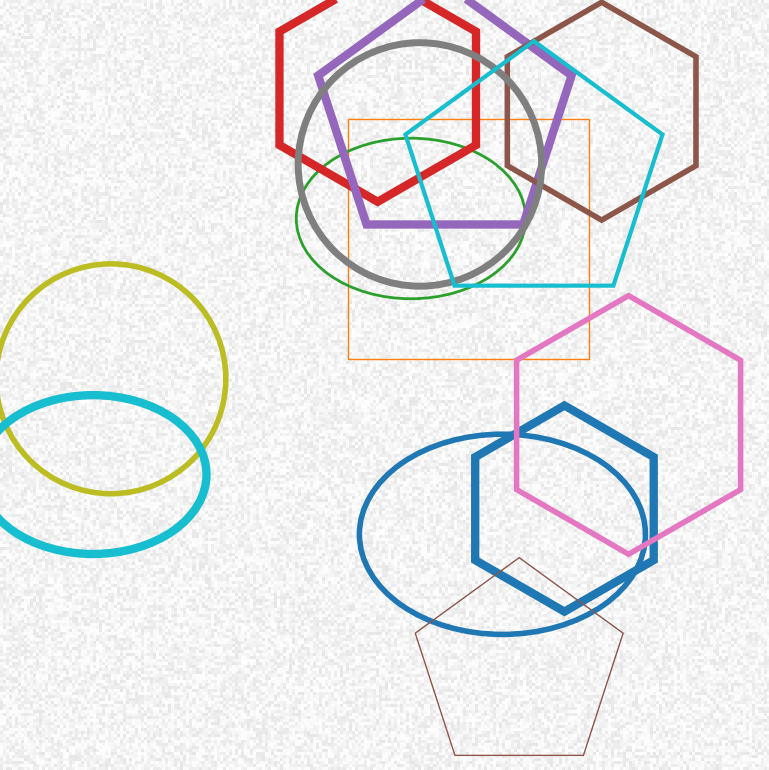[{"shape": "hexagon", "thickness": 3, "radius": 0.67, "center": [0.733, 0.339]}, {"shape": "oval", "thickness": 2, "radius": 0.93, "center": [0.653, 0.306]}, {"shape": "square", "thickness": 0.5, "radius": 0.78, "center": [0.608, 0.69]}, {"shape": "oval", "thickness": 1, "radius": 0.74, "center": [0.534, 0.716]}, {"shape": "hexagon", "thickness": 3, "radius": 0.74, "center": [0.491, 0.885]}, {"shape": "pentagon", "thickness": 3, "radius": 0.87, "center": [0.578, 0.848]}, {"shape": "hexagon", "thickness": 2, "radius": 0.71, "center": [0.781, 0.856]}, {"shape": "pentagon", "thickness": 0.5, "radius": 0.71, "center": [0.674, 0.134]}, {"shape": "hexagon", "thickness": 2, "radius": 0.84, "center": [0.816, 0.448]}, {"shape": "circle", "thickness": 2.5, "radius": 0.79, "center": [0.545, 0.786]}, {"shape": "circle", "thickness": 2, "radius": 0.75, "center": [0.144, 0.508]}, {"shape": "pentagon", "thickness": 1.5, "radius": 0.88, "center": [0.693, 0.771]}, {"shape": "oval", "thickness": 3, "radius": 0.74, "center": [0.121, 0.384]}]